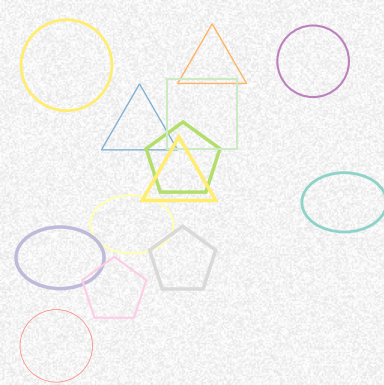[{"shape": "oval", "thickness": 2, "radius": 0.55, "center": [0.894, 0.474]}, {"shape": "oval", "thickness": 1.5, "radius": 0.54, "center": [0.342, 0.417]}, {"shape": "oval", "thickness": 2.5, "radius": 0.57, "center": [0.156, 0.33]}, {"shape": "circle", "thickness": 0.5, "radius": 0.47, "center": [0.146, 0.102]}, {"shape": "triangle", "thickness": 1, "radius": 0.57, "center": [0.362, 0.668]}, {"shape": "triangle", "thickness": 1, "radius": 0.52, "center": [0.551, 0.835]}, {"shape": "pentagon", "thickness": 2.5, "radius": 0.5, "center": [0.475, 0.583]}, {"shape": "pentagon", "thickness": 1.5, "radius": 0.44, "center": [0.297, 0.245]}, {"shape": "pentagon", "thickness": 2.5, "radius": 0.45, "center": [0.474, 0.322]}, {"shape": "circle", "thickness": 1.5, "radius": 0.46, "center": [0.813, 0.841]}, {"shape": "square", "thickness": 1.5, "radius": 0.46, "center": [0.525, 0.704]}, {"shape": "circle", "thickness": 2, "radius": 0.59, "center": [0.173, 0.831]}, {"shape": "triangle", "thickness": 2.5, "radius": 0.55, "center": [0.465, 0.534]}]